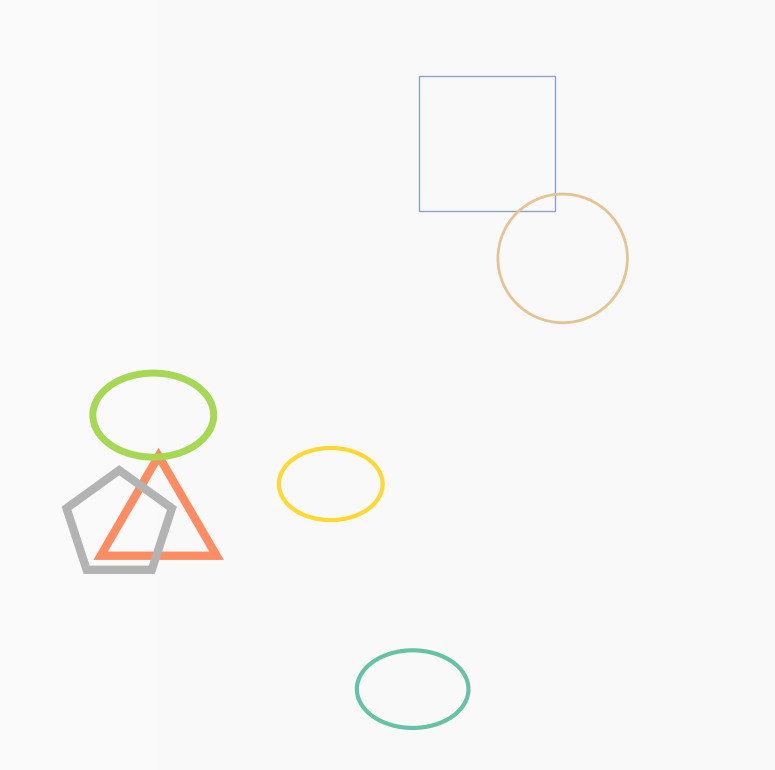[{"shape": "oval", "thickness": 1.5, "radius": 0.36, "center": [0.532, 0.105]}, {"shape": "triangle", "thickness": 3, "radius": 0.43, "center": [0.205, 0.321]}, {"shape": "square", "thickness": 0.5, "radius": 0.44, "center": [0.628, 0.813]}, {"shape": "oval", "thickness": 2.5, "radius": 0.39, "center": [0.198, 0.461]}, {"shape": "oval", "thickness": 1.5, "radius": 0.33, "center": [0.427, 0.371]}, {"shape": "circle", "thickness": 1, "radius": 0.42, "center": [0.726, 0.664]}, {"shape": "pentagon", "thickness": 3, "radius": 0.36, "center": [0.154, 0.318]}]